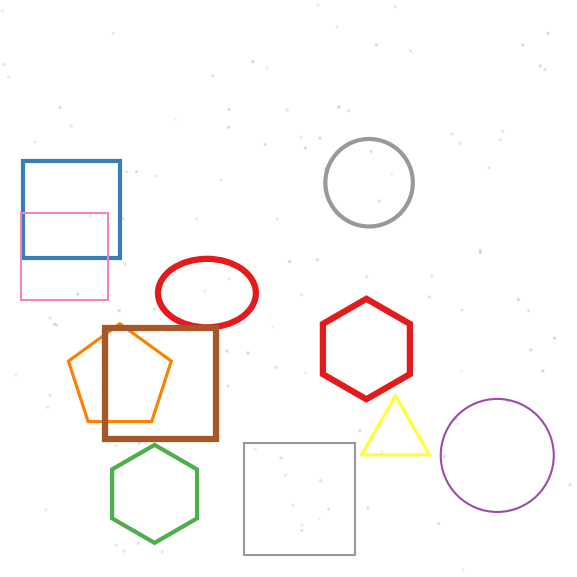[{"shape": "oval", "thickness": 3, "radius": 0.42, "center": [0.358, 0.492]}, {"shape": "hexagon", "thickness": 3, "radius": 0.43, "center": [0.634, 0.395]}, {"shape": "square", "thickness": 2, "radius": 0.42, "center": [0.124, 0.636]}, {"shape": "hexagon", "thickness": 2, "radius": 0.42, "center": [0.268, 0.144]}, {"shape": "circle", "thickness": 1, "radius": 0.49, "center": [0.861, 0.211]}, {"shape": "pentagon", "thickness": 1.5, "radius": 0.47, "center": [0.208, 0.345]}, {"shape": "triangle", "thickness": 1.5, "radius": 0.34, "center": [0.685, 0.246]}, {"shape": "square", "thickness": 3, "radius": 0.48, "center": [0.277, 0.335]}, {"shape": "square", "thickness": 1, "radius": 0.38, "center": [0.111, 0.555]}, {"shape": "square", "thickness": 1, "radius": 0.48, "center": [0.519, 0.135]}, {"shape": "circle", "thickness": 2, "radius": 0.38, "center": [0.639, 0.683]}]